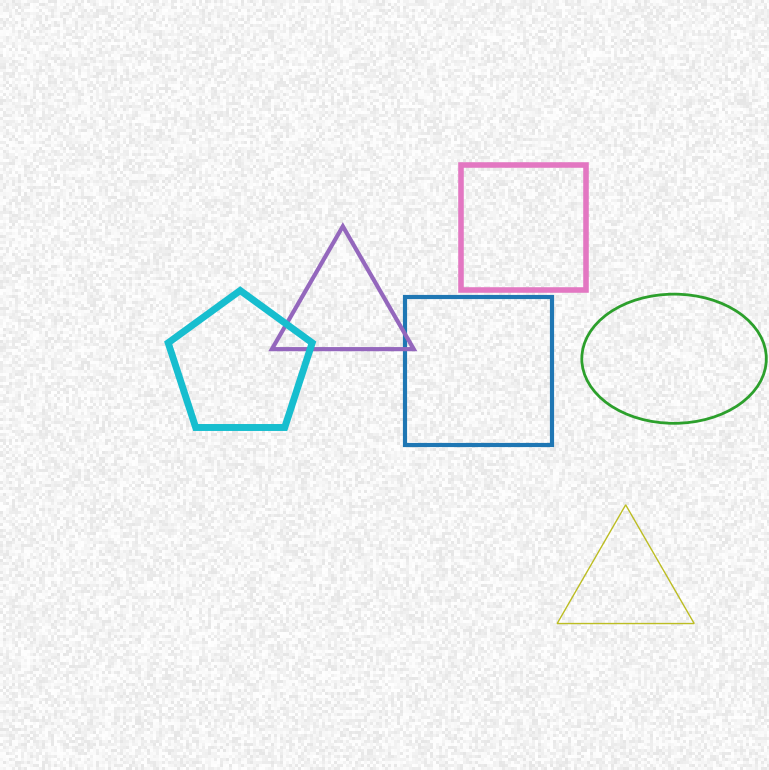[{"shape": "square", "thickness": 1.5, "radius": 0.48, "center": [0.621, 0.518]}, {"shape": "oval", "thickness": 1, "radius": 0.6, "center": [0.875, 0.534]}, {"shape": "triangle", "thickness": 1.5, "radius": 0.53, "center": [0.445, 0.6]}, {"shape": "square", "thickness": 2, "radius": 0.41, "center": [0.679, 0.705]}, {"shape": "triangle", "thickness": 0.5, "radius": 0.51, "center": [0.813, 0.242]}, {"shape": "pentagon", "thickness": 2.5, "radius": 0.49, "center": [0.312, 0.524]}]